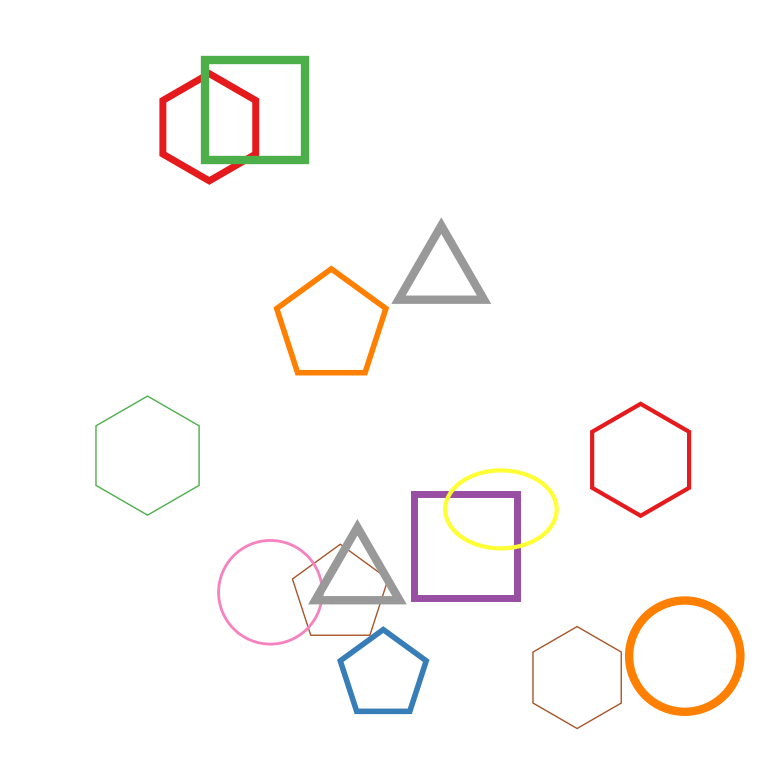[{"shape": "hexagon", "thickness": 2.5, "radius": 0.35, "center": [0.272, 0.835]}, {"shape": "hexagon", "thickness": 1.5, "radius": 0.36, "center": [0.832, 0.403]}, {"shape": "pentagon", "thickness": 2, "radius": 0.29, "center": [0.498, 0.124]}, {"shape": "square", "thickness": 3, "radius": 0.32, "center": [0.331, 0.858]}, {"shape": "hexagon", "thickness": 0.5, "radius": 0.39, "center": [0.192, 0.408]}, {"shape": "square", "thickness": 2.5, "radius": 0.34, "center": [0.605, 0.291]}, {"shape": "circle", "thickness": 3, "radius": 0.36, "center": [0.889, 0.148]}, {"shape": "pentagon", "thickness": 2, "radius": 0.37, "center": [0.43, 0.576]}, {"shape": "oval", "thickness": 1.5, "radius": 0.36, "center": [0.651, 0.338]}, {"shape": "hexagon", "thickness": 0.5, "radius": 0.33, "center": [0.749, 0.12]}, {"shape": "pentagon", "thickness": 0.5, "radius": 0.33, "center": [0.442, 0.228]}, {"shape": "circle", "thickness": 1, "radius": 0.34, "center": [0.351, 0.231]}, {"shape": "triangle", "thickness": 3, "radius": 0.32, "center": [0.573, 0.643]}, {"shape": "triangle", "thickness": 3, "radius": 0.32, "center": [0.464, 0.252]}]